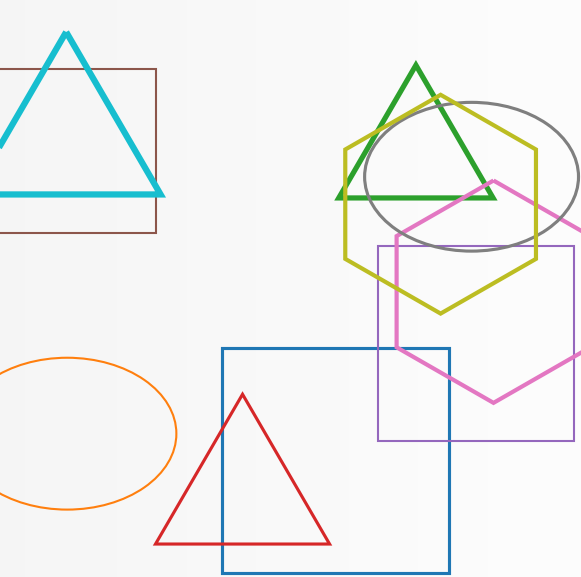[{"shape": "square", "thickness": 1.5, "radius": 0.98, "center": [0.577, 0.201]}, {"shape": "oval", "thickness": 1, "radius": 0.94, "center": [0.116, 0.248]}, {"shape": "triangle", "thickness": 2.5, "radius": 0.77, "center": [0.716, 0.733]}, {"shape": "triangle", "thickness": 1.5, "radius": 0.86, "center": [0.417, 0.144]}, {"shape": "square", "thickness": 1, "radius": 0.85, "center": [0.819, 0.404]}, {"shape": "square", "thickness": 1, "radius": 0.71, "center": [0.127, 0.738]}, {"shape": "hexagon", "thickness": 2, "radius": 0.96, "center": [0.849, 0.494]}, {"shape": "oval", "thickness": 1.5, "radius": 0.92, "center": [0.811, 0.693]}, {"shape": "hexagon", "thickness": 2, "radius": 0.95, "center": [0.758, 0.646]}, {"shape": "triangle", "thickness": 3, "radius": 0.94, "center": [0.114, 0.756]}]